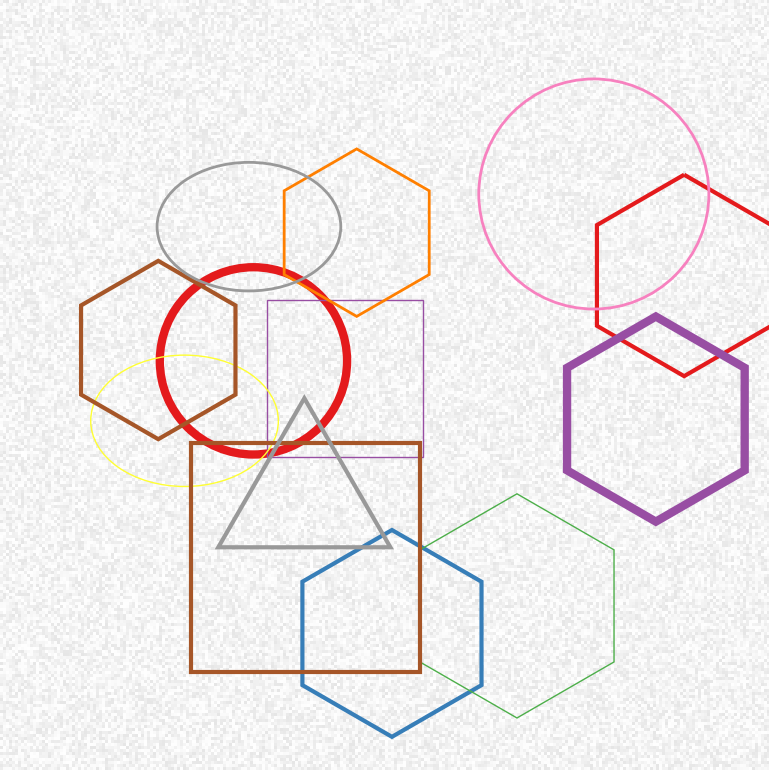[{"shape": "hexagon", "thickness": 1.5, "radius": 0.65, "center": [0.888, 0.642]}, {"shape": "circle", "thickness": 3, "radius": 0.61, "center": [0.329, 0.531]}, {"shape": "hexagon", "thickness": 1.5, "radius": 0.67, "center": [0.509, 0.177]}, {"shape": "hexagon", "thickness": 0.5, "radius": 0.73, "center": [0.671, 0.213]}, {"shape": "square", "thickness": 0.5, "radius": 0.51, "center": [0.448, 0.508]}, {"shape": "hexagon", "thickness": 3, "radius": 0.67, "center": [0.852, 0.456]}, {"shape": "hexagon", "thickness": 1, "radius": 0.54, "center": [0.463, 0.698]}, {"shape": "oval", "thickness": 0.5, "radius": 0.61, "center": [0.24, 0.453]}, {"shape": "hexagon", "thickness": 1.5, "radius": 0.58, "center": [0.206, 0.545]}, {"shape": "square", "thickness": 1.5, "radius": 0.74, "center": [0.397, 0.276]}, {"shape": "circle", "thickness": 1, "radius": 0.75, "center": [0.771, 0.748]}, {"shape": "triangle", "thickness": 1.5, "radius": 0.65, "center": [0.395, 0.354]}, {"shape": "oval", "thickness": 1, "radius": 0.6, "center": [0.323, 0.706]}]